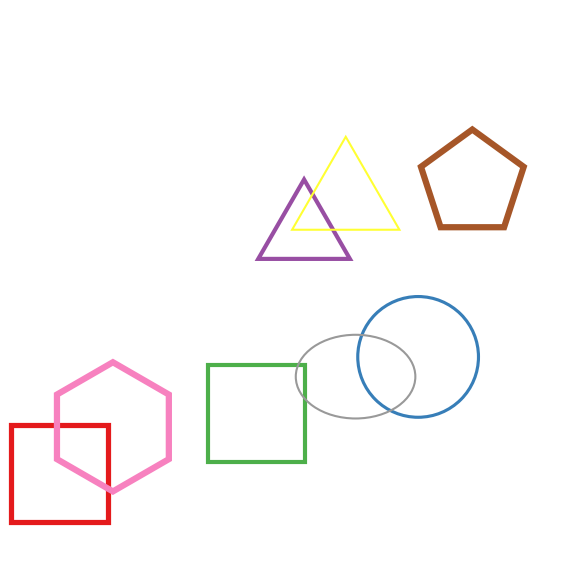[{"shape": "square", "thickness": 2.5, "radius": 0.42, "center": [0.104, 0.179]}, {"shape": "circle", "thickness": 1.5, "radius": 0.52, "center": [0.724, 0.381]}, {"shape": "square", "thickness": 2, "radius": 0.42, "center": [0.444, 0.283]}, {"shape": "triangle", "thickness": 2, "radius": 0.46, "center": [0.527, 0.597]}, {"shape": "triangle", "thickness": 1, "radius": 0.54, "center": [0.599, 0.655]}, {"shape": "pentagon", "thickness": 3, "radius": 0.47, "center": [0.818, 0.681]}, {"shape": "hexagon", "thickness": 3, "radius": 0.56, "center": [0.196, 0.26]}, {"shape": "oval", "thickness": 1, "radius": 0.52, "center": [0.616, 0.347]}]